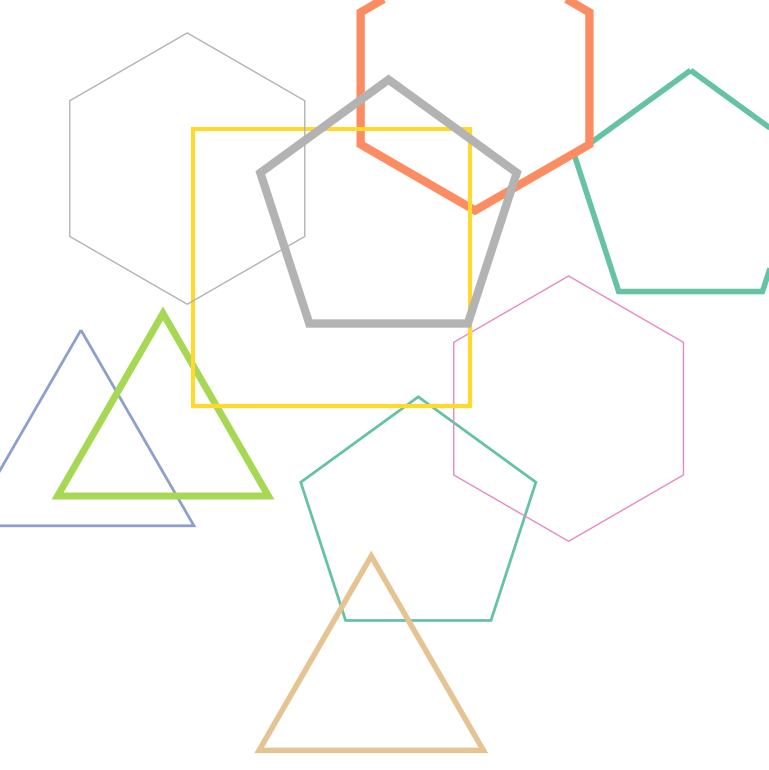[{"shape": "pentagon", "thickness": 1, "radius": 0.8, "center": [0.543, 0.324]}, {"shape": "pentagon", "thickness": 2, "radius": 0.79, "center": [0.897, 0.75]}, {"shape": "hexagon", "thickness": 3, "radius": 0.86, "center": [0.617, 0.898]}, {"shape": "triangle", "thickness": 1, "radius": 0.85, "center": [0.105, 0.402]}, {"shape": "hexagon", "thickness": 0.5, "radius": 0.86, "center": [0.738, 0.469]}, {"shape": "triangle", "thickness": 2.5, "radius": 0.79, "center": [0.212, 0.435]}, {"shape": "square", "thickness": 1.5, "radius": 0.9, "center": [0.431, 0.653]}, {"shape": "triangle", "thickness": 2, "radius": 0.84, "center": [0.482, 0.11]}, {"shape": "hexagon", "thickness": 0.5, "radius": 0.88, "center": [0.243, 0.781]}, {"shape": "pentagon", "thickness": 3, "radius": 0.88, "center": [0.505, 0.722]}]